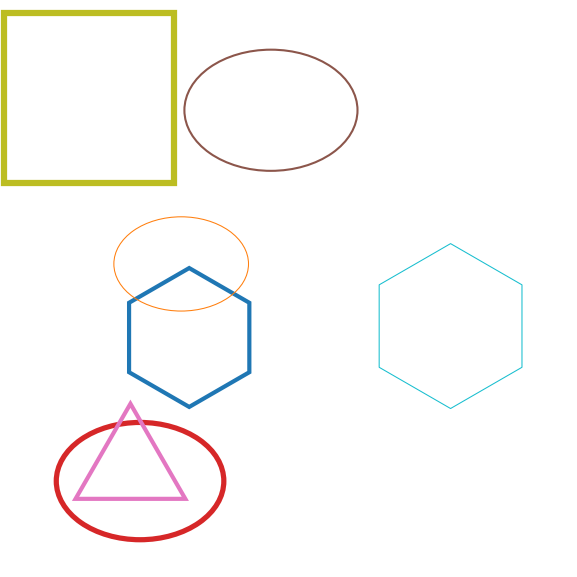[{"shape": "hexagon", "thickness": 2, "radius": 0.6, "center": [0.328, 0.415]}, {"shape": "oval", "thickness": 0.5, "radius": 0.58, "center": [0.314, 0.542]}, {"shape": "oval", "thickness": 2.5, "radius": 0.73, "center": [0.243, 0.166]}, {"shape": "oval", "thickness": 1, "radius": 0.75, "center": [0.469, 0.808]}, {"shape": "triangle", "thickness": 2, "radius": 0.55, "center": [0.226, 0.19]}, {"shape": "square", "thickness": 3, "radius": 0.73, "center": [0.154, 0.829]}, {"shape": "hexagon", "thickness": 0.5, "radius": 0.71, "center": [0.78, 0.435]}]